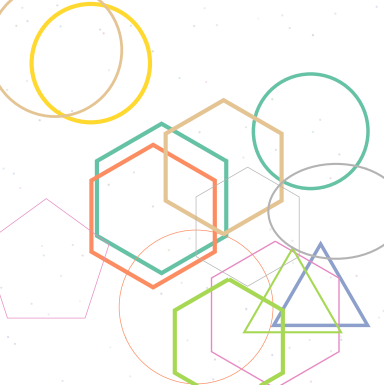[{"shape": "circle", "thickness": 2.5, "radius": 0.74, "center": [0.807, 0.659]}, {"shape": "hexagon", "thickness": 3, "radius": 0.97, "center": [0.42, 0.485]}, {"shape": "hexagon", "thickness": 3, "radius": 0.93, "center": [0.398, 0.439]}, {"shape": "circle", "thickness": 0.5, "radius": 1.0, "center": [0.509, 0.203]}, {"shape": "triangle", "thickness": 2.5, "radius": 0.7, "center": [0.833, 0.225]}, {"shape": "pentagon", "thickness": 0.5, "radius": 0.86, "center": [0.12, 0.313]}, {"shape": "hexagon", "thickness": 1, "radius": 0.96, "center": [0.715, 0.182]}, {"shape": "hexagon", "thickness": 3, "radius": 0.81, "center": [0.594, 0.113]}, {"shape": "triangle", "thickness": 1.5, "radius": 0.73, "center": [0.76, 0.21]}, {"shape": "circle", "thickness": 3, "radius": 0.77, "center": [0.236, 0.836]}, {"shape": "hexagon", "thickness": 3, "radius": 0.87, "center": [0.581, 0.566]}, {"shape": "circle", "thickness": 2, "radius": 0.86, "center": [0.143, 0.87]}, {"shape": "hexagon", "thickness": 0.5, "radius": 0.77, "center": [0.643, 0.411]}, {"shape": "oval", "thickness": 1.5, "radius": 0.88, "center": [0.873, 0.451]}]